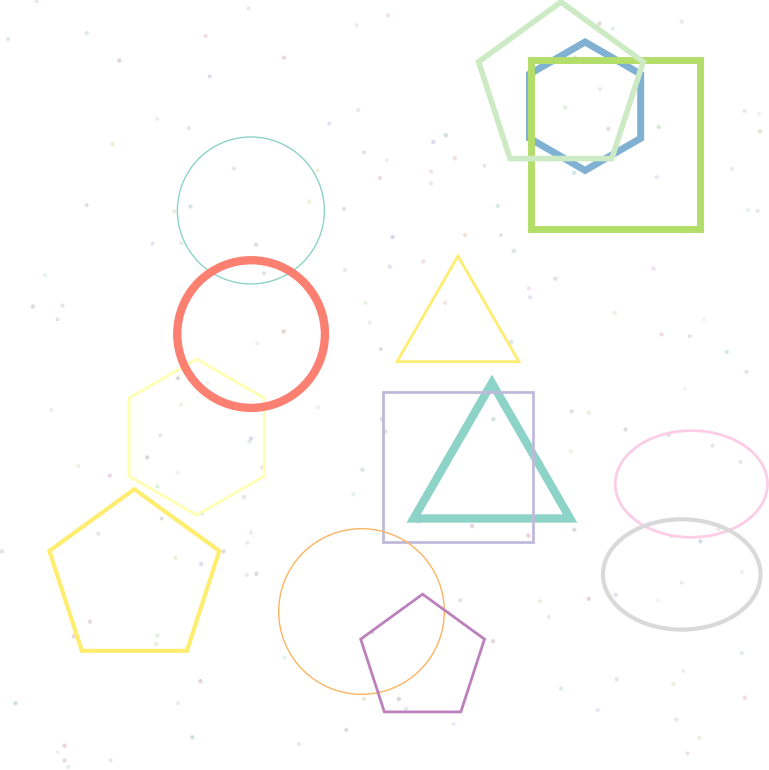[{"shape": "circle", "thickness": 0.5, "radius": 0.48, "center": [0.326, 0.727]}, {"shape": "triangle", "thickness": 3, "radius": 0.59, "center": [0.639, 0.385]}, {"shape": "hexagon", "thickness": 1, "radius": 0.51, "center": [0.255, 0.432]}, {"shape": "square", "thickness": 1, "radius": 0.49, "center": [0.595, 0.394]}, {"shape": "circle", "thickness": 3, "radius": 0.48, "center": [0.326, 0.566]}, {"shape": "hexagon", "thickness": 2.5, "radius": 0.42, "center": [0.76, 0.862]}, {"shape": "circle", "thickness": 0.5, "radius": 0.54, "center": [0.469, 0.206]}, {"shape": "square", "thickness": 2.5, "radius": 0.55, "center": [0.799, 0.812]}, {"shape": "oval", "thickness": 1, "radius": 0.49, "center": [0.898, 0.371]}, {"shape": "oval", "thickness": 1.5, "radius": 0.51, "center": [0.885, 0.254]}, {"shape": "pentagon", "thickness": 1, "radius": 0.42, "center": [0.549, 0.144]}, {"shape": "pentagon", "thickness": 2, "radius": 0.56, "center": [0.728, 0.885]}, {"shape": "triangle", "thickness": 1, "radius": 0.46, "center": [0.595, 0.576]}, {"shape": "pentagon", "thickness": 1.5, "radius": 0.58, "center": [0.174, 0.249]}]